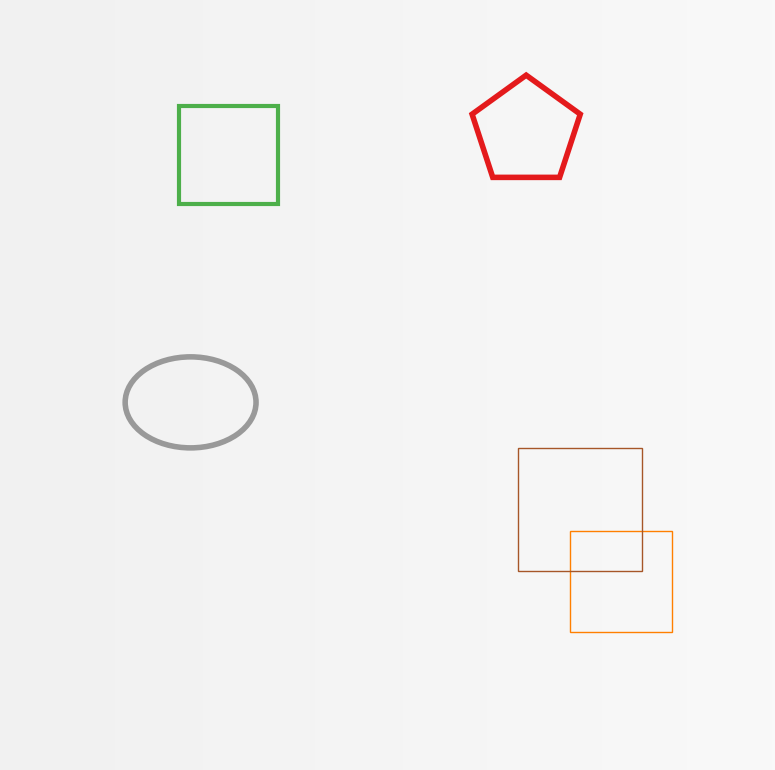[{"shape": "pentagon", "thickness": 2, "radius": 0.37, "center": [0.679, 0.829]}, {"shape": "square", "thickness": 1.5, "radius": 0.32, "center": [0.295, 0.799]}, {"shape": "square", "thickness": 0.5, "radius": 0.33, "center": [0.801, 0.245]}, {"shape": "square", "thickness": 0.5, "radius": 0.4, "center": [0.748, 0.338]}, {"shape": "oval", "thickness": 2, "radius": 0.42, "center": [0.246, 0.477]}]